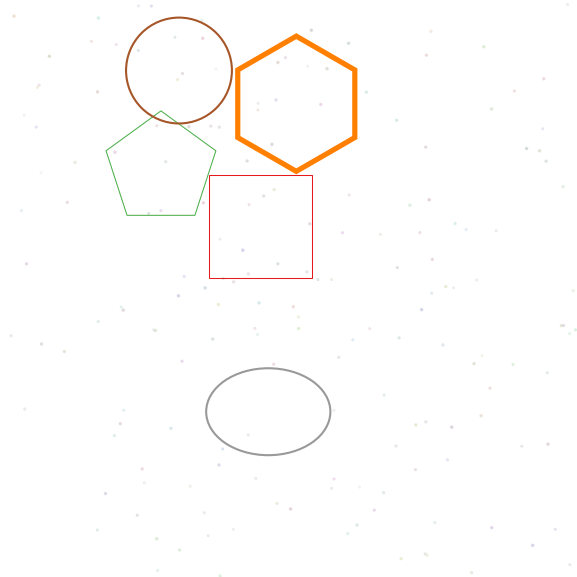[{"shape": "square", "thickness": 0.5, "radius": 0.45, "center": [0.451, 0.606]}, {"shape": "pentagon", "thickness": 0.5, "radius": 0.5, "center": [0.279, 0.707]}, {"shape": "hexagon", "thickness": 2.5, "radius": 0.59, "center": [0.513, 0.819]}, {"shape": "circle", "thickness": 1, "radius": 0.46, "center": [0.31, 0.877]}, {"shape": "oval", "thickness": 1, "radius": 0.54, "center": [0.465, 0.286]}]